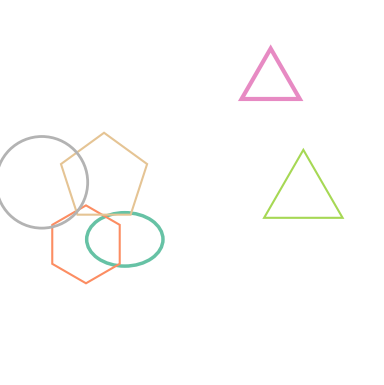[{"shape": "oval", "thickness": 2.5, "radius": 0.5, "center": [0.324, 0.378]}, {"shape": "hexagon", "thickness": 1.5, "radius": 0.51, "center": [0.223, 0.365]}, {"shape": "triangle", "thickness": 3, "radius": 0.44, "center": [0.703, 0.787]}, {"shape": "triangle", "thickness": 1.5, "radius": 0.59, "center": [0.788, 0.493]}, {"shape": "pentagon", "thickness": 1.5, "radius": 0.59, "center": [0.27, 0.538]}, {"shape": "circle", "thickness": 2, "radius": 0.59, "center": [0.109, 0.526]}]